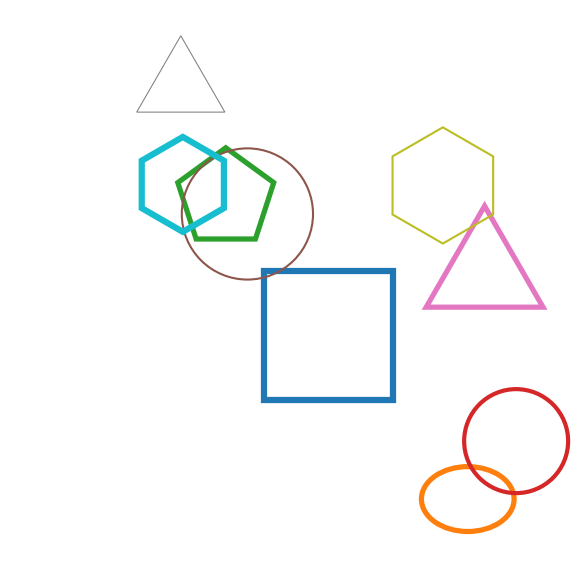[{"shape": "square", "thickness": 3, "radius": 0.56, "center": [0.569, 0.418]}, {"shape": "oval", "thickness": 2.5, "radius": 0.4, "center": [0.81, 0.135]}, {"shape": "pentagon", "thickness": 2.5, "radius": 0.44, "center": [0.391, 0.656]}, {"shape": "circle", "thickness": 2, "radius": 0.45, "center": [0.894, 0.235]}, {"shape": "circle", "thickness": 1, "radius": 0.57, "center": [0.428, 0.629]}, {"shape": "triangle", "thickness": 2.5, "radius": 0.58, "center": [0.839, 0.526]}, {"shape": "triangle", "thickness": 0.5, "radius": 0.44, "center": [0.313, 0.849]}, {"shape": "hexagon", "thickness": 1, "radius": 0.5, "center": [0.767, 0.678]}, {"shape": "hexagon", "thickness": 3, "radius": 0.41, "center": [0.317, 0.68]}]